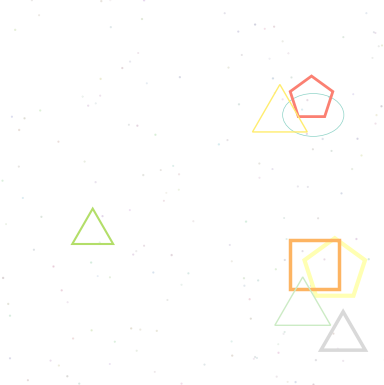[{"shape": "oval", "thickness": 0.5, "radius": 0.4, "center": [0.814, 0.701]}, {"shape": "pentagon", "thickness": 3, "radius": 0.41, "center": [0.869, 0.299]}, {"shape": "pentagon", "thickness": 2, "radius": 0.29, "center": [0.809, 0.744]}, {"shape": "square", "thickness": 2.5, "radius": 0.32, "center": [0.817, 0.313]}, {"shape": "triangle", "thickness": 1.5, "radius": 0.31, "center": [0.241, 0.397]}, {"shape": "triangle", "thickness": 2.5, "radius": 0.33, "center": [0.891, 0.124]}, {"shape": "triangle", "thickness": 1, "radius": 0.42, "center": [0.786, 0.197]}, {"shape": "triangle", "thickness": 1, "radius": 0.41, "center": [0.727, 0.698]}]